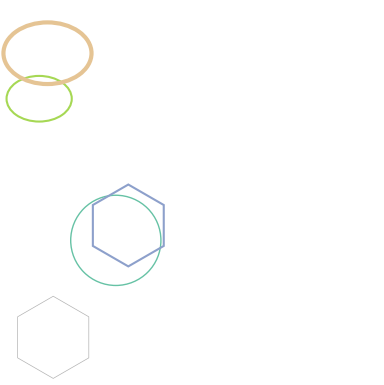[{"shape": "circle", "thickness": 1, "radius": 0.59, "center": [0.301, 0.376]}, {"shape": "hexagon", "thickness": 1.5, "radius": 0.53, "center": [0.333, 0.414]}, {"shape": "oval", "thickness": 1.5, "radius": 0.42, "center": [0.102, 0.744]}, {"shape": "oval", "thickness": 3, "radius": 0.57, "center": [0.123, 0.862]}, {"shape": "hexagon", "thickness": 0.5, "radius": 0.53, "center": [0.138, 0.124]}]